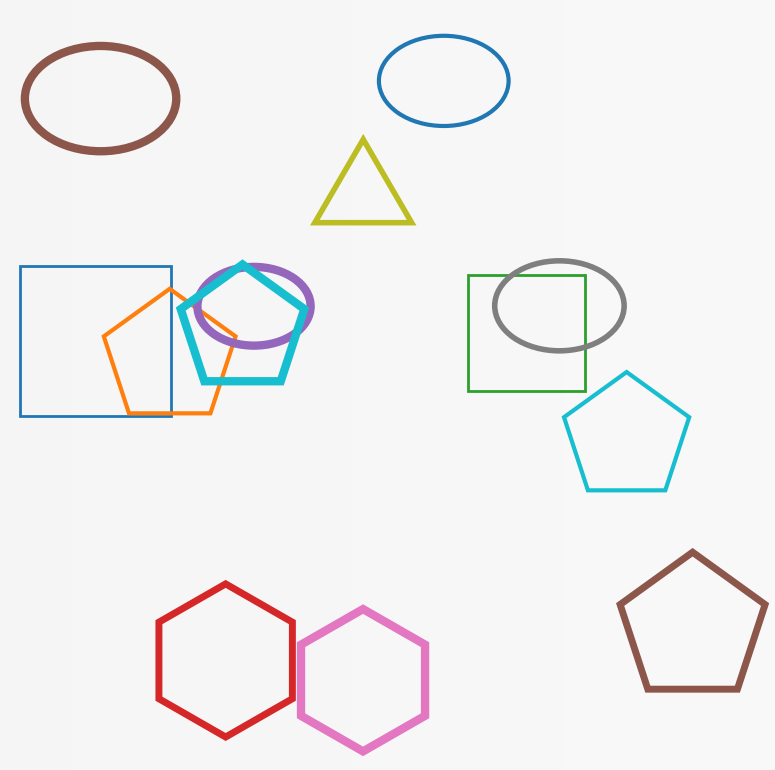[{"shape": "oval", "thickness": 1.5, "radius": 0.42, "center": [0.573, 0.895]}, {"shape": "square", "thickness": 1, "radius": 0.49, "center": [0.123, 0.557]}, {"shape": "pentagon", "thickness": 1.5, "radius": 0.45, "center": [0.219, 0.536]}, {"shape": "square", "thickness": 1, "radius": 0.38, "center": [0.68, 0.567]}, {"shape": "hexagon", "thickness": 2.5, "radius": 0.5, "center": [0.291, 0.142]}, {"shape": "oval", "thickness": 3, "radius": 0.37, "center": [0.328, 0.602]}, {"shape": "pentagon", "thickness": 2.5, "radius": 0.49, "center": [0.894, 0.185]}, {"shape": "oval", "thickness": 3, "radius": 0.49, "center": [0.13, 0.872]}, {"shape": "hexagon", "thickness": 3, "radius": 0.46, "center": [0.468, 0.117]}, {"shape": "oval", "thickness": 2, "radius": 0.42, "center": [0.722, 0.603]}, {"shape": "triangle", "thickness": 2, "radius": 0.36, "center": [0.469, 0.747]}, {"shape": "pentagon", "thickness": 1.5, "radius": 0.42, "center": [0.809, 0.432]}, {"shape": "pentagon", "thickness": 3, "radius": 0.42, "center": [0.313, 0.573]}]